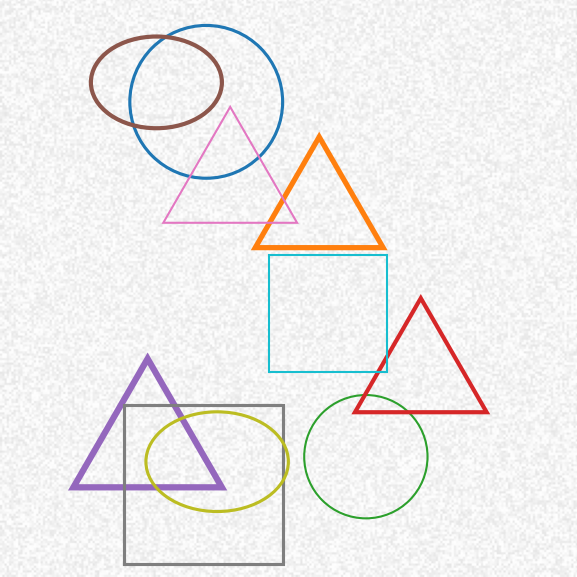[{"shape": "circle", "thickness": 1.5, "radius": 0.66, "center": [0.357, 0.823]}, {"shape": "triangle", "thickness": 2.5, "radius": 0.64, "center": [0.553, 0.634]}, {"shape": "circle", "thickness": 1, "radius": 0.53, "center": [0.634, 0.208]}, {"shape": "triangle", "thickness": 2, "radius": 0.66, "center": [0.729, 0.351]}, {"shape": "triangle", "thickness": 3, "radius": 0.74, "center": [0.256, 0.23]}, {"shape": "oval", "thickness": 2, "radius": 0.57, "center": [0.271, 0.856]}, {"shape": "triangle", "thickness": 1, "radius": 0.67, "center": [0.399, 0.68]}, {"shape": "square", "thickness": 1.5, "radius": 0.69, "center": [0.353, 0.16]}, {"shape": "oval", "thickness": 1.5, "radius": 0.62, "center": [0.376, 0.2]}, {"shape": "square", "thickness": 1, "radius": 0.51, "center": [0.568, 0.456]}]